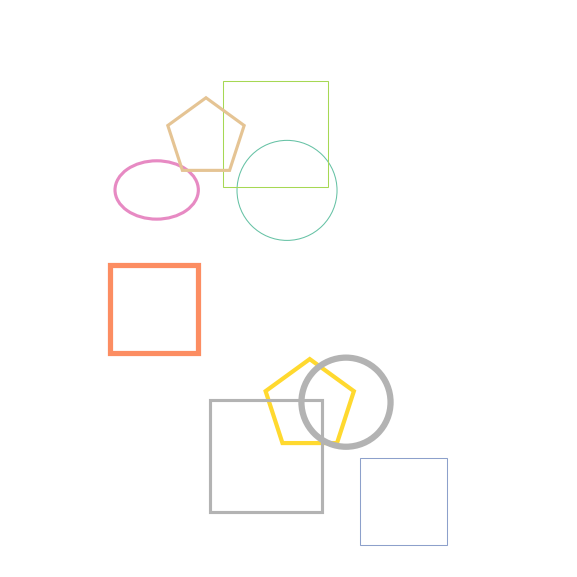[{"shape": "circle", "thickness": 0.5, "radius": 0.43, "center": [0.497, 0.669]}, {"shape": "square", "thickness": 2.5, "radius": 0.38, "center": [0.266, 0.465]}, {"shape": "square", "thickness": 0.5, "radius": 0.37, "center": [0.699, 0.131]}, {"shape": "oval", "thickness": 1.5, "radius": 0.36, "center": [0.271, 0.67]}, {"shape": "square", "thickness": 0.5, "radius": 0.46, "center": [0.477, 0.767]}, {"shape": "pentagon", "thickness": 2, "radius": 0.4, "center": [0.536, 0.297]}, {"shape": "pentagon", "thickness": 1.5, "radius": 0.35, "center": [0.357, 0.76]}, {"shape": "square", "thickness": 1.5, "radius": 0.48, "center": [0.461, 0.21]}, {"shape": "circle", "thickness": 3, "radius": 0.39, "center": [0.599, 0.303]}]